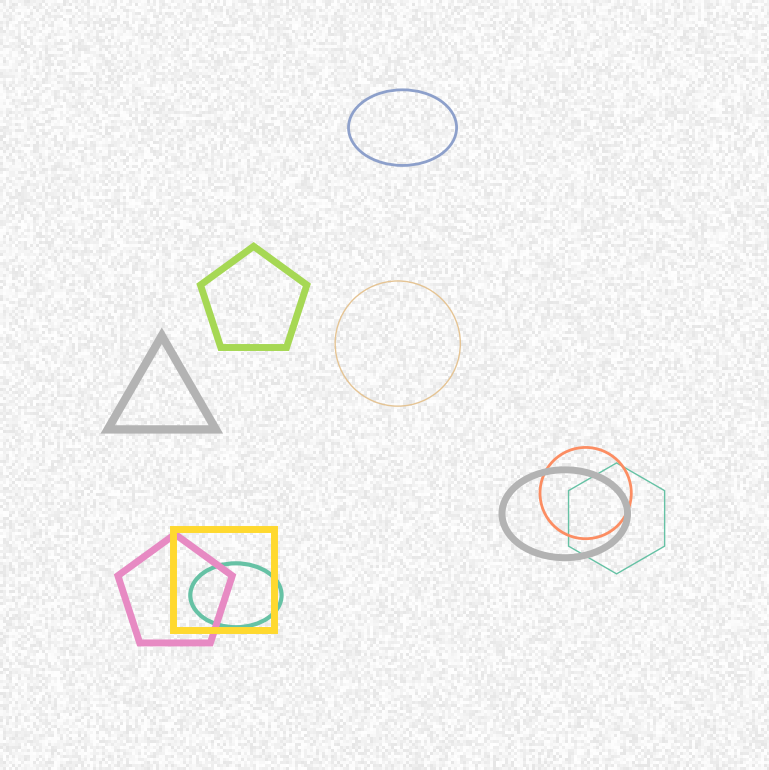[{"shape": "oval", "thickness": 1.5, "radius": 0.3, "center": [0.306, 0.227]}, {"shape": "hexagon", "thickness": 0.5, "radius": 0.36, "center": [0.801, 0.327]}, {"shape": "circle", "thickness": 1, "radius": 0.3, "center": [0.761, 0.36]}, {"shape": "oval", "thickness": 1, "radius": 0.35, "center": [0.523, 0.834]}, {"shape": "pentagon", "thickness": 2.5, "radius": 0.39, "center": [0.227, 0.228]}, {"shape": "pentagon", "thickness": 2.5, "radius": 0.36, "center": [0.329, 0.607]}, {"shape": "square", "thickness": 2.5, "radius": 0.33, "center": [0.29, 0.247]}, {"shape": "circle", "thickness": 0.5, "radius": 0.41, "center": [0.517, 0.554]}, {"shape": "oval", "thickness": 2.5, "radius": 0.41, "center": [0.733, 0.333]}, {"shape": "triangle", "thickness": 3, "radius": 0.41, "center": [0.21, 0.483]}]